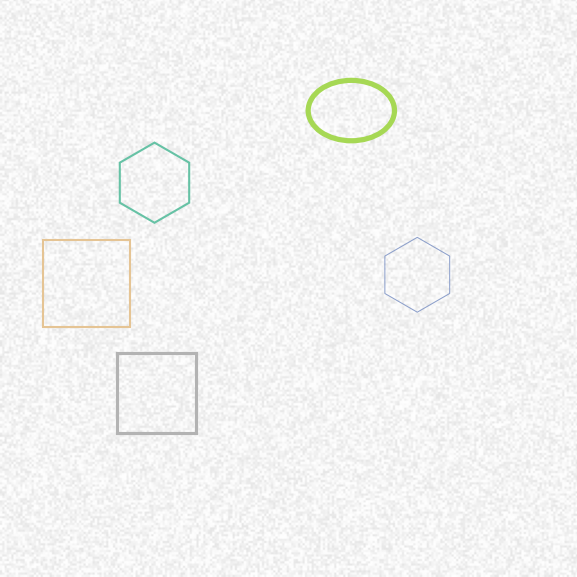[{"shape": "hexagon", "thickness": 1, "radius": 0.35, "center": [0.268, 0.683]}, {"shape": "hexagon", "thickness": 0.5, "radius": 0.32, "center": [0.723, 0.523]}, {"shape": "oval", "thickness": 2.5, "radius": 0.37, "center": [0.608, 0.808]}, {"shape": "square", "thickness": 1, "radius": 0.38, "center": [0.15, 0.509]}, {"shape": "square", "thickness": 1.5, "radius": 0.34, "center": [0.271, 0.319]}]